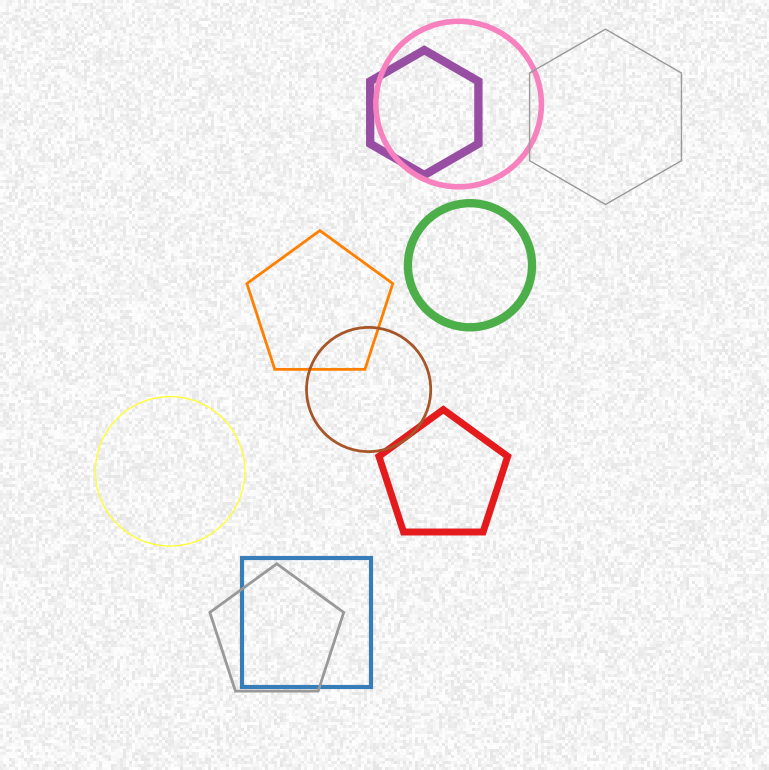[{"shape": "pentagon", "thickness": 2.5, "radius": 0.44, "center": [0.576, 0.38]}, {"shape": "square", "thickness": 1.5, "radius": 0.42, "center": [0.398, 0.191]}, {"shape": "circle", "thickness": 3, "radius": 0.4, "center": [0.61, 0.656]}, {"shape": "hexagon", "thickness": 3, "radius": 0.41, "center": [0.551, 0.854]}, {"shape": "pentagon", "thickness": 1, "radius": 0.5, "center": [0.415, 0.601]}, {"shape": "circle", "thickness": 0.5, "radius": 0.49, "center": [0.221, 0.388]}, {"shape": "circle", "thickness": 1, "radius": 0.4, "center": [0.479, 0.494]}, {"shape": "circle", "thickness": 2, "radius": 0.54, "center": [0.596, 0.865]}, {"shape": "hexagon", "thickness": 0.5, "radius": 0.57, "center": [0.786, 0.848]}, {"shape": "pentagon", "thickness": 1, "radius": 0.46, "center": [0.359, 0.176]}]